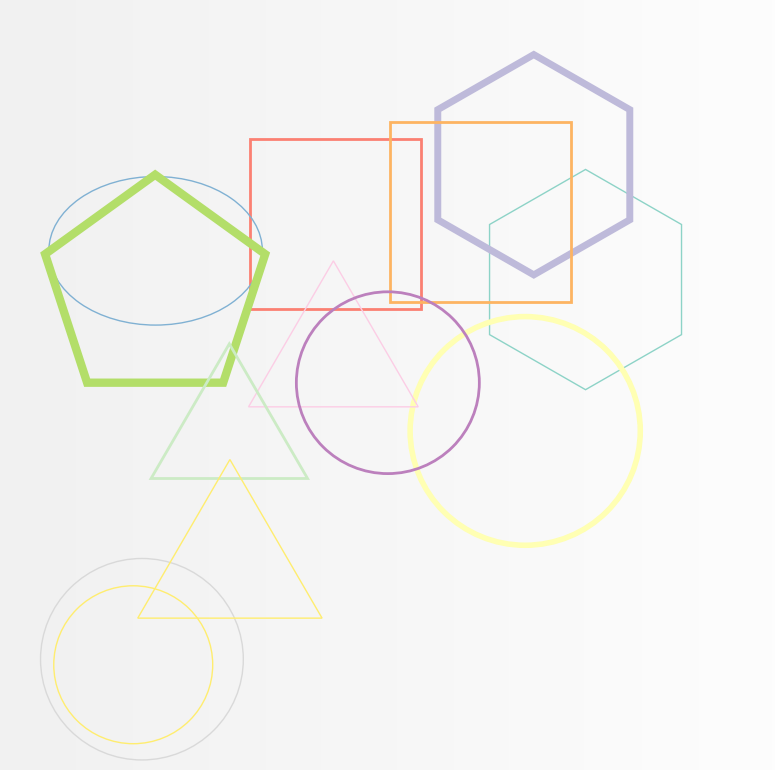[{"shape": "hexagon", "thickness": 0.5, "radius": 0.72, "center": [0.756, 0.637]}, {"shape": "circle", "thickness": 2, "radius": 0.74, "center": [0.678, 0.44]}, {"shape": "hexagon", "thickness": 2.5, "radius": 0.72, "center": [0.689, 0.786]}, {"shape": "square", "thickness": 1, "radius": 0.55, "center": [0.432, 0.709]}, {"shape": "oval", "thickness": 0.5, "radius": 0.69, "center": [0.201, 0.674]}, {"shape": "square", "thickness": 1, "radius": 0.58, "center": [0.62, 0.725]}, {"shape": "pentagon", "thickness": 3, "radius": 0.75, "center": [0.2, 0.624]}, {"shape": "triangle", "thickness": 0.5, "radius": 0.63, "center": [0.43, 0.535]}, {"shape": "circle", "thickness": 0.5, "radius": 0.65, "center": [0.183, 0.144]}, {"shape": "circle", "thickness": 1, "radius": 0.59, "center": [0.5, 0.503]}, {"shape": "triangle", "thickness": 1, "radius": 0.58, "center": [0.296, 0.437]}, {"shape": "triangle", "thickness": 0.5, "radius": 0.69, "center": [0.297, 0.266]}, {"shape": "circle", "thickness": 0.5, "radius": 0.51, "center": [0.172, 0.137]}]